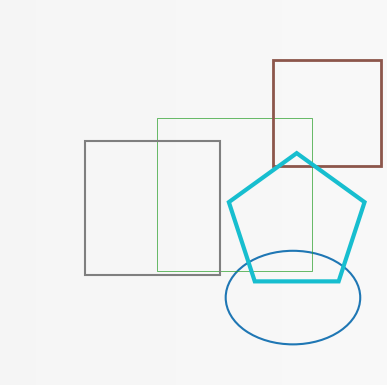[{"shape": "oval", "thickness": 1.5, "radius": 0.87, "center": [0.756, 0.227]}, {"shape": "square", "thickness": 0.5, "radius": 1.0, "center": [0.606, 0.495]}, {"shape": "square", "thickness": 2, "radius": 0.69, "center": [0.844, 0.706]}, {"shape": "square", "thickness": 1.5, "radius": 0.87, "center": [0.393, 0.459]}, {"shape": "pentagon", "thickness": 3, "radius": 0.92, "center": [0.766, 0.418]}]